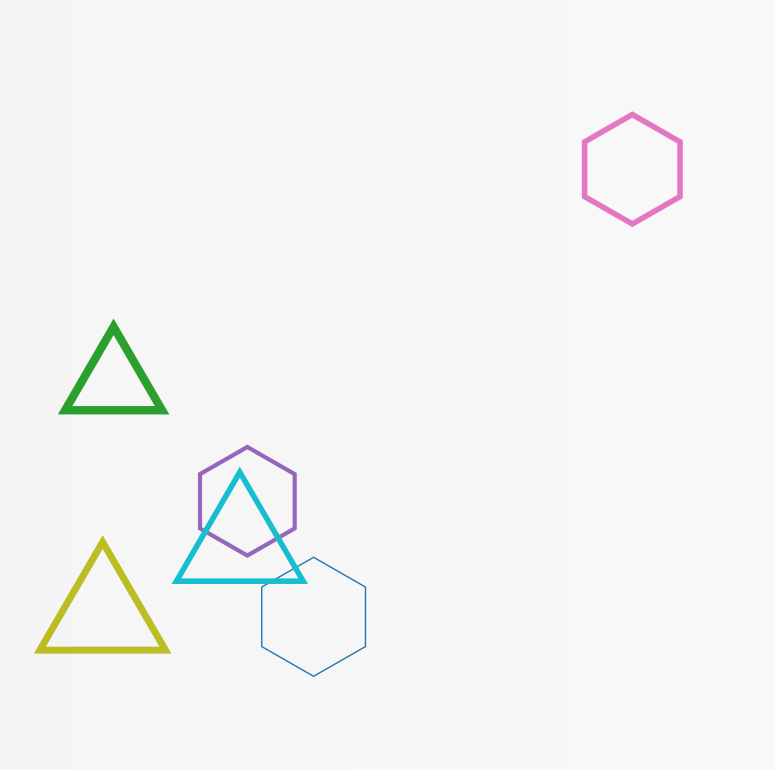[{"shape": "hexagon", "thickness": 0.5, "radius": 0.39, "center": [0.405, 0.199]}, {"shape": "triangle", "thickness": 3, "radius": 0.36, "center": [0.147, 0.503]}, {"shape": "hexagon", "thickness": 1.5, "radius": 0.35, "center": [0.319, 0.349]}, {"shape": "hexagon", "thickness": 2, "radius": 0.36, "center": [0.816, 0.78]}, {"shape": "triangle", "thickness": 2.5, "radius": 0.47, "center": [0.132, 0.202]}, {"shape": "triangle", "thickness": 2, "radius": 0.47, "center": [0.309, 0.292]}]